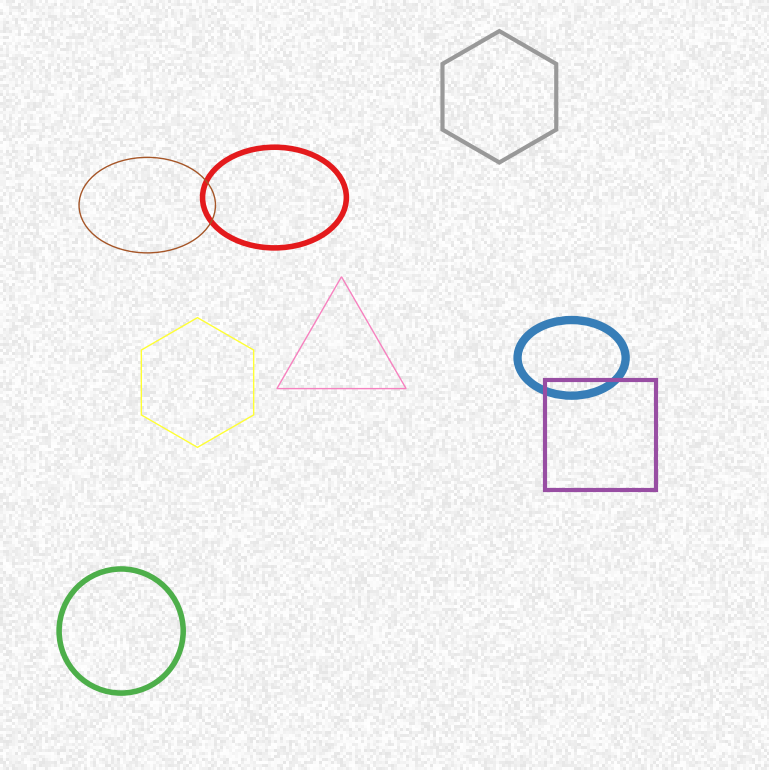[{"shape": "oval", "thickness": 2, "radius": 0.47, "center": [0.356, 0.743]}, {"shape": "oval", "thickness": 3, "radius": 0.35, "center": [0.742, 0.535]}, {"shape": "circle", "thickness": 2, "radius": 0.4, "center": [0.157, 0.181]}, {"shape": "square", "thickness": 1.5, "radius": 0.36, "center": [0.78, 0.435]}, {"shape": "hexagon", "thickness": 0.5, "radius": 0.42, "center": [0.256, 0.503]}, {"shape": "oval", "thickness": 0.5, "radius": 0.44, "center": [0.191, 0.734]}, {"shape": "triangle", "thickness": 0.5, "radius": 0.48, "center": [0.444, 0.544]}, {"shape": "hexagon", "thickness": 1.5, "radius": 0.43, "center": [0.649, 0.874]}]